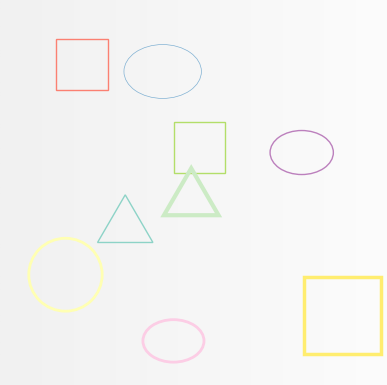[{"shape": "triangle", "thickness": 1, "radius": 0.41, "center": [0.323, 0.411]}, {"shape": "circle", "thickness": 2, "radius": 0.47, "center": [0.169, 0.286]}, {"shape": "square", "thickness": 1, "radius": 0.33, "center": [0.212, 0.832]}, {"shape": "oval", "thickness": 0.5, "radius": 0.5, "center": [0.42, 0.814]}, {"shape": "square", "thickness": 1, "radius": 0.33, "center": [0.515, 0.618]}, {"shape": "oval", "thickness": 2, "radius": 0.39, "center": [0.448, 0.115]}, {"shape": "oval", "thickness": 1, "radius": 0.41, "center": [0.779, 0.604]}, {"shape": "triangle", "thickness": 3, "radius": 0.41, "center": [0.493, 0.482]}, {"shape": "square", "thickness": 2.5, "radius": 0.5, "center": [0.883, 0.18]}]